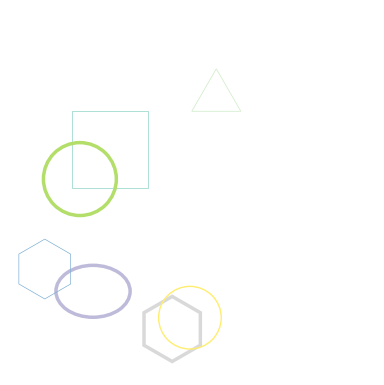[{"shape": "square", "thickness": 0.5, "radius": 0.5, "center": [0.286, 0.612]}, {"shape": "oval", "thickness": 2.5, "radius": 0.48, "center": [0.242, 0.243]}, {"shape": "hexagon", "thickness": 0.5, "radius": 0.39, "center": [0.116, 0.301]}, {"shape": "circle", "thickness": 2.5, "radius": 0.47, "center": [0.207, 0.535]}, {"shape": "hexagon", "thickness": 2.5, "radius": 0.42, "center": [0.447, 0.146]}, {"shape": "triangle", "thickness": 0.5, "radius": 0.37, "center": [0.562, 0.748]}, {"shape": "circle", "thickness": 1, "radius": 0.41, "center": [0.493, 0.175]}]